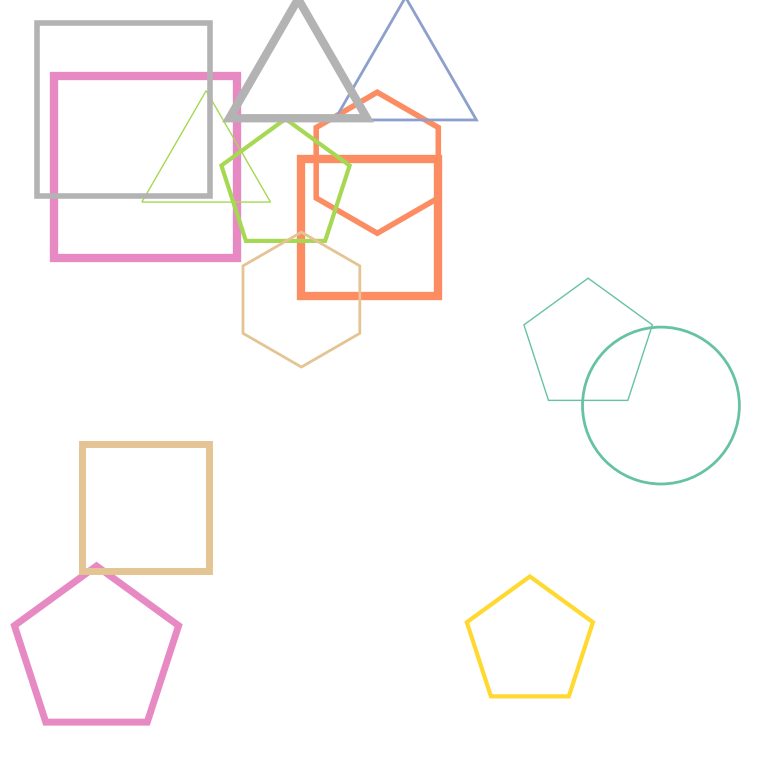[{"shape": "pentagon", "thickness": 0.5, "radius": 0.44, "center": [0.764, 0.551]}, {"shape": "circle", "thickness": 1, "radius": 0.51, "center": [0.858, 0.473]}, {"shape": "hexagon", "thickness": 2, "radius": 0.46, "center": [0.49, 0.789]}, {"shape": "square", "thickness": 3, "radius": 0.45, "center": [0.48, 0.704]}, {"shape": "triangle", "thickness": 1, "radius": 0.53, "center": [0.527, 0.897]}, {"shape": "pentagon", "thickness": 2.5, "radius": 0.56, "center": [0.125, 0.153]}, {"shape": "square", "thickness": 3, "radius": 0.59, "center": [0.189, 0.783]}, {"shape": "triangle", "thickness": 0.5, "radius": 0.48, "center": [0.268, 0.786]}, {"shape": "pentagon", "thickness": 1.5, "radius": 0.44, "center": [0.371, 0.758]}, {"shape": "pentagon", "thickness": 1.5, "radius": 0.43, "center": [0.688, 0.165]}, {"shape": "hexagon", "thickness": 1, "radius": 0.44, "center": [0.391, 0.611]}, {"shape": "square", "thickness": 2.5, "radius": 0.41, "center": [0.189, 0.341]}, {"shape": "square", "thickness": 2, "radius": 0.56, "center": [0.16, 0.858]}, {"shape": "triangle", "thickness": 3, "radius": 0.52, "center": [0.387, 0.898]}]